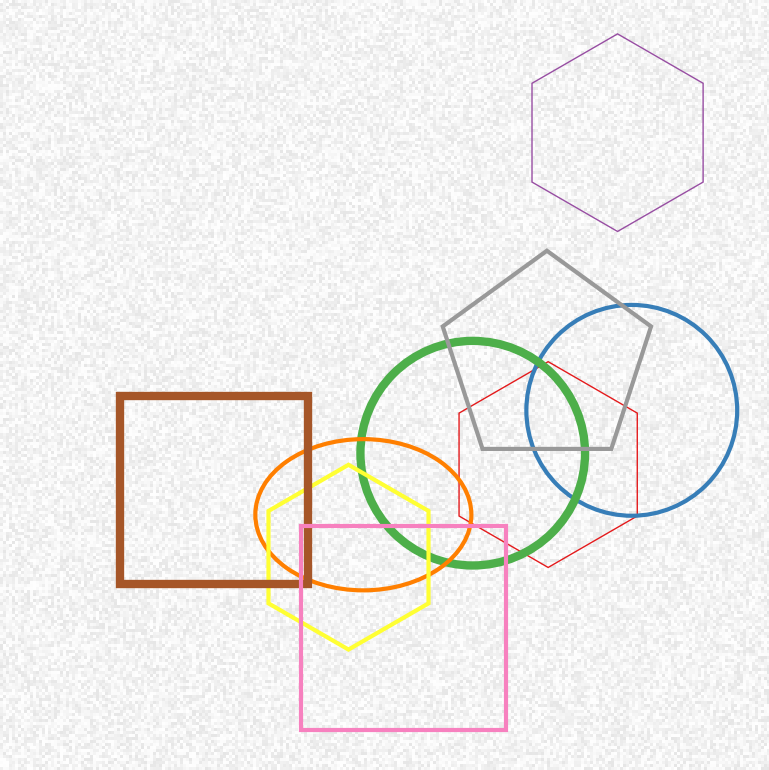[{"shape": "hexagon", "thickness": 0.5, "radius": 0.67, "center": [0.712, 0.397]}, {"shape": "circle", "thickness": 1.5, "radius": 0.68, "center": [0.82, 0.467]}, {"shape": "circle", "thickness": 3, "radius": 0.73, "center": [0.614, 0.411]}, {"shape": "hexagon", "thickness": 0.5, "radius": 0.64, "center": [0.802, 0.828]}, {"shape": "oval", "thickness": 1.5, "radius": 0.7, "center": [0.472, 0.332]}, {"shape": "hexagon", "thickness": 1.5, "radius": 0.6, "center": [0.453, 0.276]}, {"shape": "square", "thickness": 3, "radius": 0.61, "center": [0.278, 0.364]}, {"shape": "square", "thickness": 1.5, "radius": 0.66, "center": [0.524, 0.185]}, {"shape": "pentagon", "thickness": 1.5, "radius": 0.71, "center": [0.71, 0.532]}]